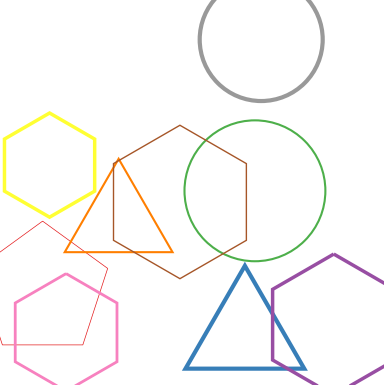[{"shape": "pentagon", "thickness": 0.5, "radius": 0.89, "center": [0.111, 0.248]}, {"shape": "triangle", "thickness": 3, "radius": 0.89, "center": [0.636, 0.132]}, {"shape": "circle", "thickness": 1.5, "radius": 0.91, "center": [0.662, 0.504]}, {"shape": "hexagon", "thickness": 2.5, "radius": 0.92, "center": [0.867, 0.157]}, {"shape": "triangle", "thickness": 1.5, "radius": 0.81, "center": [0.308, 0.426]}, {"shape": "hexagon", "thickness": 2.5, "radius": 0.68, "center": [0.129, 0.571]}, {"shape": "hexagon", "thickness": 1, "radius": 1.0, "center": [0.467, 0.475]}, {"shape": "hexagon", "thickness": 2, "radius": 0.76, "center": [0.172, 0.137]}, {"shape": "circle", "thickness": 3, "radius": 0.8, "center": [0.678, 0.897]}]